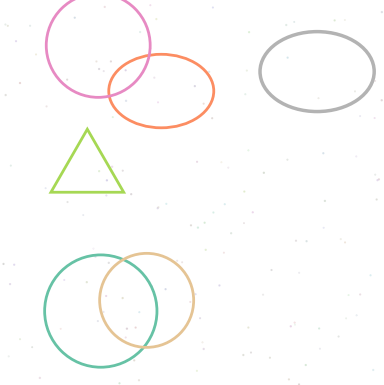[{"shape": "circle", "thickness": 2, "radius": 0.73, "center": [0.262, 0.192]}, {"shape": "oval", "thickness": 2, "radius": 0.68, "center": [0.419, 0.764]}, {"shape": "circle", "thickness": 2, "radius": 0.67, "center": [0.255, 0.882]}, {"shape": "triangle", "thickness": 2, "radius": 0.55, "center": [0.227, 0.555]}, {"shape": "circle", "thickness": 2, "radius": 0.61, "center": [0.381, 0.22]}, {"shape": "oval", "thickness": 2.5, "radius": 0.74, "center": [0.824, 0.814]}]